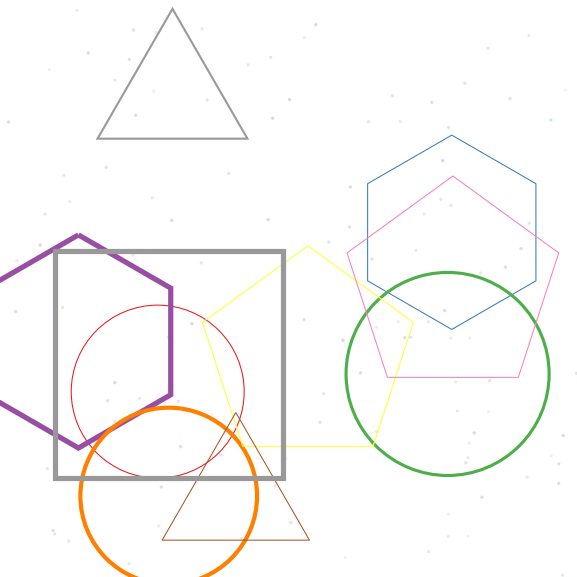[{"shape": "circle", "thickness": 0.5, "radius": 0.75, "center": [0.273, 0.321]}, {"shape": "hexagon", "thickness": 0.5, "radius": 0.84, "center": [0.782, 0.597]}, {"shape": "circle", "thickness": 1.5, "radius": 0.88, "center": [0.775, 0.352]}, {"shape": "hexagon", "thickness": 2.5, "radius": 0.92, "center": [0.136, 0.408]}, {"shape": "circle", "thickness": 2, "radius": 0.76, "center": [0.292, 0.14]}, {"shape": "pentagon", "thickness": 0.5, "radius": 0.96, "center": [0.533, 0.382]}, {"shape": "triangle", "thickness": 0.5, "radius": 0.74, "center": [0.408, 0.137]}, {"shape": "pentagon", "thickness": 0.5, "radius": 0.96, "center": [0.784, 0.502]}, {"shape": "square", "thickness": 2.5, "radius": 0.98, "center": [0.293, 0.368]}, {"shape": "triangle", "thickness": 1, "radius": 0.75, "center": [0.299, 0.834]}]